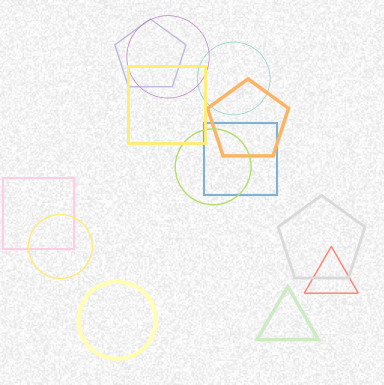[{"shape": "circle", "thickness": 0.5, "radius": 0.47, "center": [0.607, 0.796]}, {"shape": "circle", "thickness": 3, "radius": 0.5, "center": [0.304, 0.168]}, {"shape": "pentagon", "thickness": 1, "radius": 0.49, "center": [0.391, 0.853]}, {"shape": "triangle", "thickness": 1, "radius": 0.41, "center": [0.861, 0.279]}, {"shape": "square", "thickness": 1.5, "radius": 0.47, "center": [0.625, 0.587]}, {"shape": "pentagon", "thickness": 2.5, "radius": 0.55, "center": [0.644, 0.684]}, {"shape": "circle", "thickness": 1, "radius": 0.49, "center": [0.554, 0.567]}, {"shape": "square", "thickness": 1.5, "radius": 0.46, "center": [0.101, 0.446]}, {"shape": "pentagon", "thickness": 2, "radius": 0.59, "center": [0.835, 0.374]}, {"shape": "circle", "thickness": 0.5, "radius": 0.54, "center": [0.436, 0.852]}, {"shape": "triangle", "thickness": 2.5, "radius": 0.46, "center": [0.747, 0.164]}, {"shape": "square", "thickness": 2, "radius": 0.5, "center": [0.432, 0.729]}, {"shape": "circle", "thickness": 1, "radius": 0.41, "center": [0.157, 0.36]}]